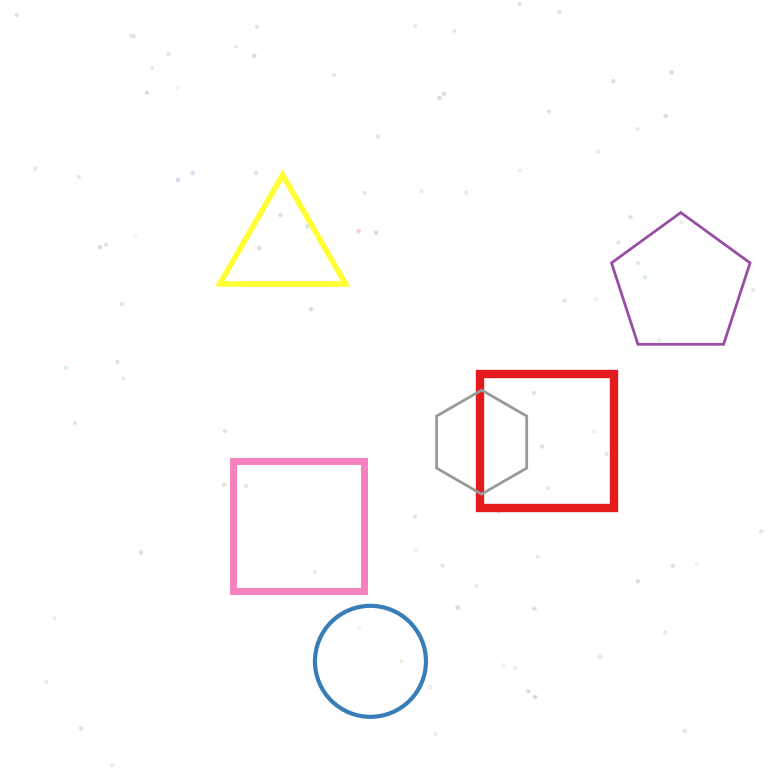[{"shape": "square", "thickness": 3, "radius": 0.44, "center": [0.711, 0.428]}, {"shape": "circle", "thickness": 1.5, "radius": 0.36, "center": [0.481, 0.141]}, {"shape": "pentagon", "thickness": 1, "radius": 0.47, "center": [0.884, 0.629]}, {"shape": "triangle", "thickness": 2, "radius": 0.47, "center": [0.367, 0.678]}, {"shape": "square", "thickness": 2.5, "radius": 0.42, "center": [0.388, 0.317]}, {"shape": "hexagon", "thickness": 1, "radius": 0.34, "center": [0.626, 0.426]}]